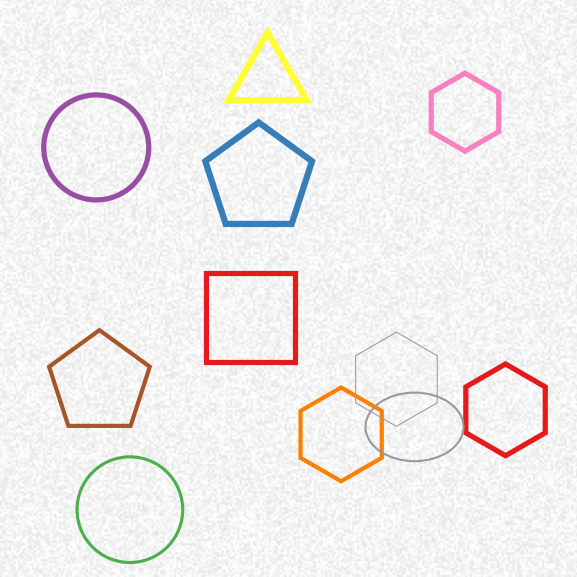[{"shape": "square", "thickness": 2.5, "radius": 0.38, "center": [0.434, 0.45]}, {"shape": "hexagon", "thickness": 2.5, "radius": 0.4, "center": [0.875, 0.289]}, {"shape": "pentagon", "thickness": 3, "radius": 0.49, "center": [0.448, 0.69]}, {"shape": "circle", "thickness": 1.5, "radius": 0.46, "center": [0.225, 0.117]}, {"shape": "circle", "thickness": 2.5, "radius": 0.45, "center": [0.167, 0.744]}, {"shape": "hexagon", "thickness": 2, "radius": 0.41, "center": [0.591, 0.247]}, {"shape": "triangle", "thickness": 3, "radius": 0.39, "center": [0.464, 0.865]}, {"shape": "pentagon", "thickness": 2, "radius": 0.46, "center": [0.172, 0.336]}, {"shape": "hexagon", "thickness": 2.5, "radius": 0.34, "center": [0.805, 0.805]}, {"shape": "hexagon", "thickness": 0.5, "radius": 0.41, "center": [0.686, 0.342]}, {"shape": "oval", "thickness": 1, "radius": 0.42, "center": [0.718, 0.26]}]